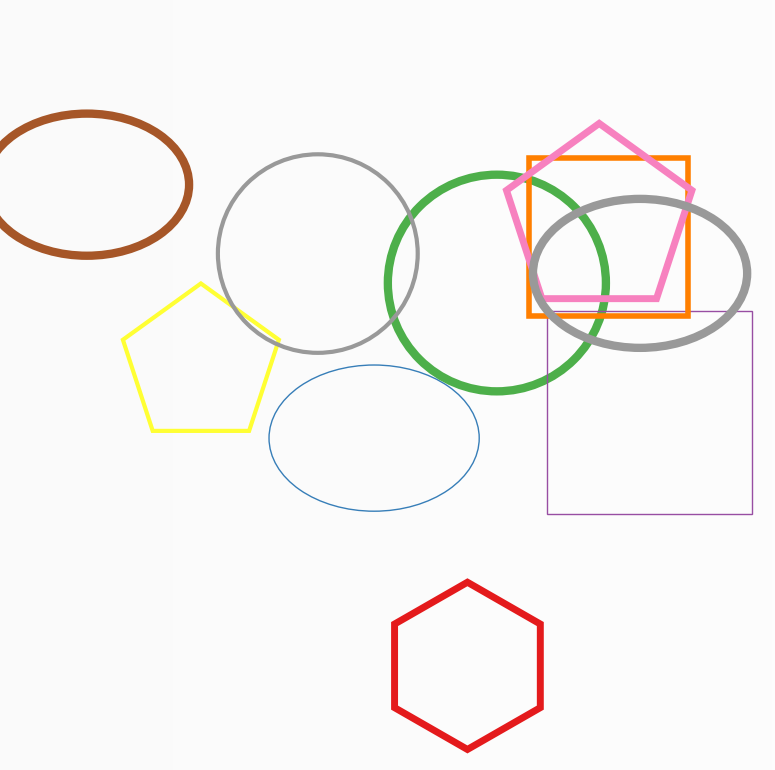[{"shape": "hexagon", "thickness": 2.5, "radius": 0.54, "center": [0.603, 0.135]}, {"shape": "oval", "thickness": 0.5, "radius": 0.68, "center": [0.483, 0.431]}, {"shape": "circle", "thickness": 3, "radius": 0.7, "center": [0.641, 0.632]}, {"shape": "square", "thickness": 0.5, "radius": 0.66, "center": [0.838, 0.464]}, {"shape": "square", "thickness": 2, "radius": 0.51, "center": [0.785, 0.692]}, {"shape": "pentagon", "thickness": 1.5, "radius": 0.53, "center": [0.259, 0.526]}, {"shape": "oval", "thickness": 3, "radius": 0.66, "center": [0.112, 0.76]}, {"shape": "pentagon", "thickness": 2.5, "radius": 0.63, "center": [0.773, 0.714]}, {"shape": "oval", "thickness": 3, "radius": 0.69, "center": [0.826, 0.645]}, {"shape": "circle", "thickness": 1.5, "radius": 0.64, "center": [0.41, 0.671]}]